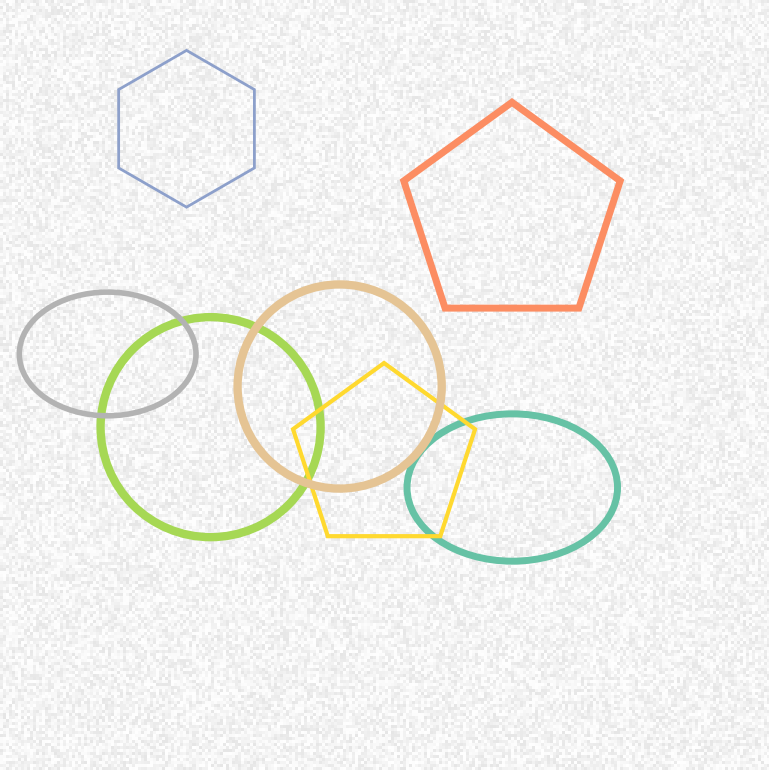[{"shape": "oval", "thickness": 2.5, "radius": 0.68, "center": [0.665, 0.367]}, {"shape": "pentagon", "thickness": 2.5, "radius": 0.74, "center": [0.665, 0.719]}, {"shape": "hexagon", "thickness": 1, "radius": 0.51, "center": [0.242, 0.833]}, {"shape": "circle", "thickness": 3, "radius": 0.71, "center": [0.273, 0.445]}, {"shape": "pentagon", "thickness": 1.5, "radius": 0.62, "center": [0.499, 0.404]}, {"shape": "circle", "thickness": 3, "radius": 0.66, "center": [0.441, 0.498]}, {"shape": "oval", "thickness": 2, "radius": 0.57, "center": [0.14, 0.54]}]